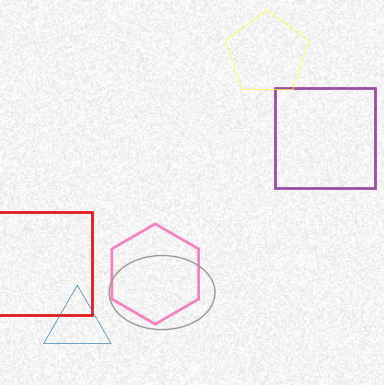[{"shape": "square", "thickness": 2, "radius": 0.66, "center": [0.107, 0.315]}, {"shape": "triangle", "thickness": 0.5, "radius": 0.51, "center": [0.201, 0.158]}, {"shape": "square", "thickness": 2, "radius": 0.65, "center": [0.844, 0.642]}, {"shape": "pentagon", "thickness": 0.5, "radius": 0.57, "center": [0.694, 0.86]}, {"shape": "hexagon", "thickness": 2, "radius": 0.65, "center": [0.403, 0.288]}, {"shape": "oval", "thickness": 1, "radius": 0.69, "center": [0.421, 0.24]}]